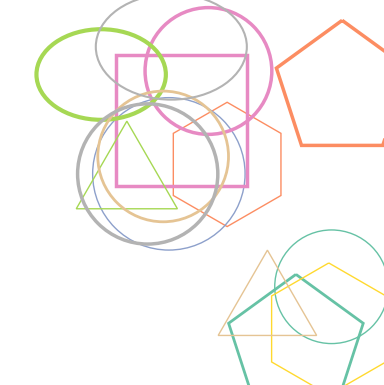[{"shape": "circle", "thickness": 1, "radius": 0.74, "center": [0.861, 0.255]}, {"shape": "pentagon", "thickness": 2, "radius": 0.92, "center": [0.769, 0.103]}, {"shape": "pentagon", "thickness": 2.5, "radius": 0.9, "center": [0.889, 0.768]}, {"shape": "hexagon", "thickness": 1, "radius": 0.81, "center": [0.59, 0.573]}, {"shape": "circle", "thickness": 1, "radius": 0.99, "center": [0.439, 0.548]}, {"shape": "square", "thickness": 2.5, "radius": 0.85, "center": [0.471, 0.687]}, {"shape": "circle", "thickness": 2.5, "radius": 0.82, "center": [0.541, 0.816]}, {"shape": "triangle", "thickness": 1, "radius": 0.76, "center": [0.329, 0.534]}, {"shape": "oval", "thickness": 3, "radius": 0.84, "center": [0.263, 0.806]}, {"shape": "hexagon", "thickness": 1, "radius": 0.86, "center": [0.854, 0.146]}, {"shape": "triangle", "thickness": 1, "radius": 0.74, "center": [0.695, 0.203]}, {"shape": "circle", "thickness": 2, "radius": 0.85, "center": [0.424, 0.594]}, {"shape": "oval", "thickness": 1.5, "radius": 0.98, "center": [0.445, 0.879]}, {"shape": "circle", "thickness": 2.5, "radius": 0.91, "center": [0.384, 0.548]}]